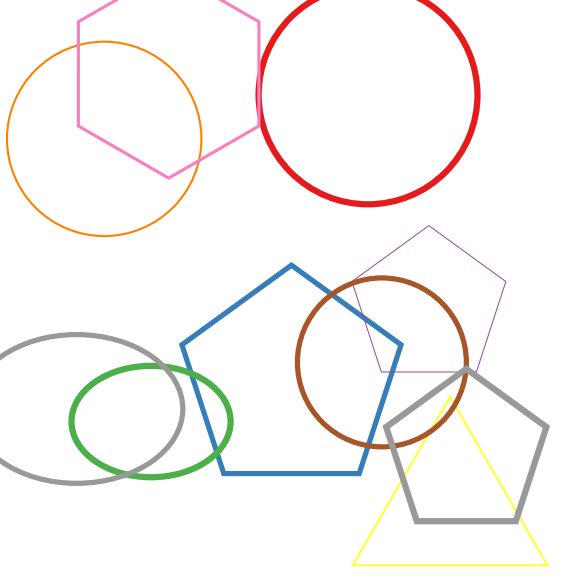[{"shape": "circle", "thickness": 3, "radius": 0.95, "center": [0.637, 0.835]}, {"shape": "pentagon", "thickness": 2.5, "radius": 1.0, "center": [0.505, 0.34]}, {"shape": "oval", "thickness": 3, "radius": 0.69, "center": [0.262, 0.269]}, {"shape": "pentagon", "thickness": 0.5, "radius": 0.7, "center": [0.743, 0.468]}, {"shape": "circle", "thickness": 1, "radius": 0.84, "center": [0.18, 0.759]}, {"shape": "triangle", "thickness": 1, "radius": 0.97, "center": [0.779, 0.118]}, {"shape": "circle", "thickness": 2.5, "radius": 0.73, "center": [0.661, 0.372]}, {"shape": "hexagon", "thickness": 1.5, "radius": 0.9, "center": [0.292, 0.871]}, {"shape": "oval", "thickness": 2.5, "radius": 0.92, "center": [0.133, 0.291]}, {"shape": "pentagon", "thickness": 3, "radius": 0.73, "center": [0.807, 0.215]}]